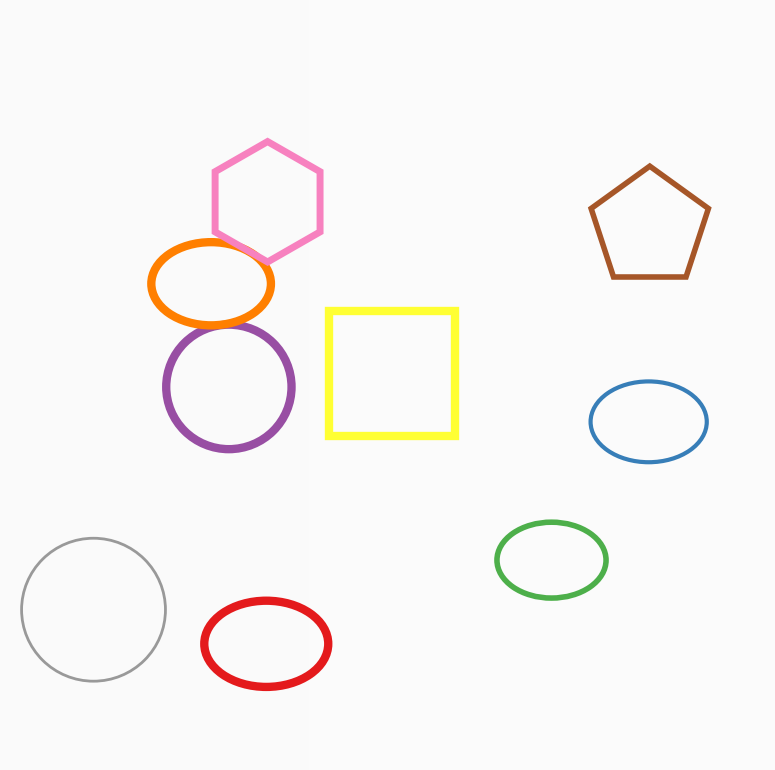[{"shape": "oval", "thickness": 3, "radius": 0.4, "center": [0.344, 0.164]}, {"shape": "oval", "thickness": 1.5, "radius": 0.37, "center": [0.837, 0.452]}, {"shape": "oval", "thickness": 2, "radius": 0.35, "center": [0.712, 0.273]}, {"shape": "circle", "thickness": 3, "radius": 0.4, "center": [0.295, 0.498]}, {"shape": "oval", "thickness": 3, "radius": 0.39, "center": [0.272, 0.631]}, {"shape": "square", "thickness": 3, "radius": 0.41, "center": [0.506, 0.514]}, {"shape": "pentagon", "thickness": 2, "radius": 0.4, "center": [0.838, 0.705]}, {"shape": "hexagon", "thickness": 2.5, "radius": 0.39, "center": [0.345, 0.738]}, {"shape": "circle", "thickness": 1, "radius": 0.46, "center": [0.121, 0.208]}]